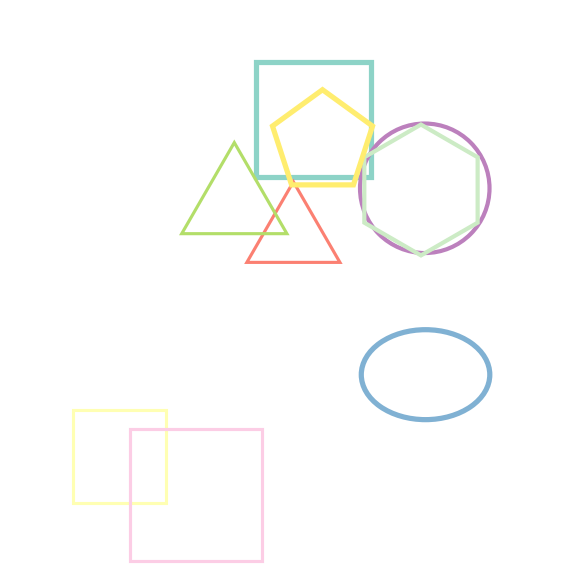[{"shape": "square", "thickness": 2.5, "radius": 0.5, "center": [0.543, 0.792]}, {"shape": "square", "thickness": 1.5, "radius": 0.4, "center": [0.207, 0.209]}, {"shape": "triangle", "thickness": 1.5, "radius": 0.47, "center": [0.508, 0.591]}, {"shape": "oval", "thickness": 2.5, "radius": 0.56, "center": [0.737, 0.35]}, {"shape": "triangle", "thickness": 1.5, "radius": 0.53, "center": [0.406, 0.647]}, {"shape": "square", "thickness": 1.5, "radius": 0.57, "center": [0.339, 0.142]}, {"shape": "circle", "thickness": 2, "radius": 0.56, "center": [0.736, 0.673]}, {"shape": "hexagon", "thickness": 2, "radius": 0.57, "center": [0.729, 0.67]}, {"shape": "pentagon", "thickness": 2.5, "radius": 0.46, "center": [0.558, 0.753]}]